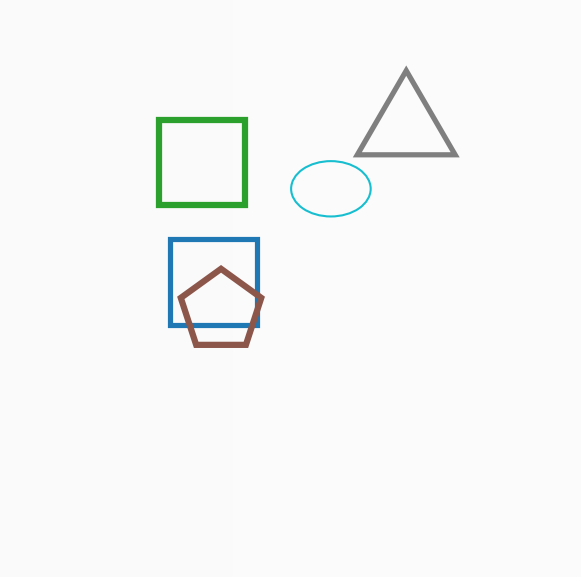[{"shape": "square", "thickness": 2.5, "radius": 0.37, "center": [0.367, 0.511]}, {"shape": "square", "thickness": 3, "radius": 0.37, "center": [0.347, 0.718]}, {"shape": "pentagon", "thickness": 3, "radius": 0.36, "center": [0.38, 0.461]}, {"shape": "triangle", "thickness": 2.5, "radius": 0.49, "center": [0.699, 0.78]}, {"shape": "oval", "thickness": 1, "radius": 0.34, "center": [0.569, 0.672]}]